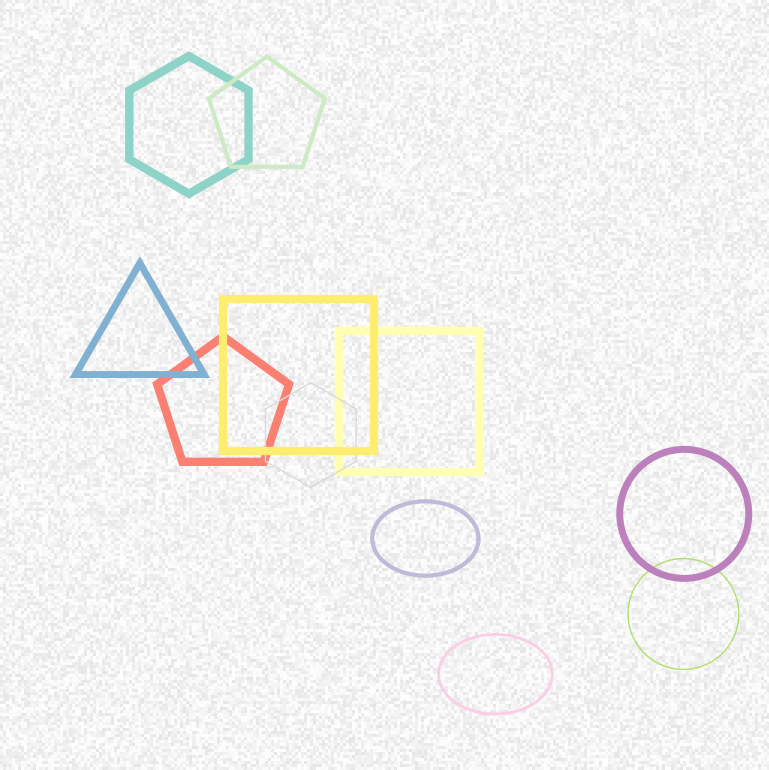[{"shape": "hexagon", "thickness": 3, "radius": 0.45, "center": [0.245, 0.838]}, {"shape": "square", "thickness": 3, "radius": 0.46, "center": [0.531, 0.479]}, {"shape": "oval", "thickness": 1.5, "radius": 0.34, "center": [0.552, 0.301]}, {"shape": "pentagon", "thickness": 3, "radius": 0.45, "center": [0.29, 0.473]}, {"shape": "triangle", "thickness": 2.5, "radius": 0.48, "center": [0.182, 0.562]}, {"shape": "circle", "thickness": 0.5, "radius": 0.36, "center": [0.888, 0.203]}, {"shape": "oval", "thickness": 1, "radius": 0.37, "center": [0.643, 0.124]}, {"shape": "hexagon", "thickness": 0.5, "radius": 0.34, "center": [0.404, 0.435]}, {"shape": "circle", "thickness": 2.5, "radius": 0.42, "center": [0.889, 0.333]}, {"shape": "pentagon", "thickness": 1.5, "radius": 0.4, "center": [0.347, 0.847]}, {"shape": "square", "thickness": 3, "radius": 0.49, "center": [0.388, 0.513]}]